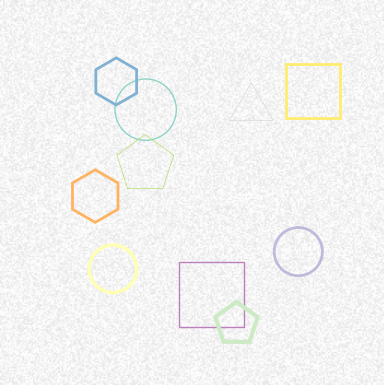[{"shape": "circle", "thickness": 1, "radius": 0.4, "center": [0.378, 0.715]}, {"shape": "circle", "thickness": 2.5, "radius": 0.31, "center": [0.293, 0.302]}, {"shape": "circle", "thickness": 2, "radius": 0.31, "center": [0.775, 0.346]}, {"shape": "hexagon", "thickness": 2, "radius": 0.31, "center": [0.302, 0.789]}, {"shape": "hexagon", "thickness": 2, "radius": 0.34, "center": [0.247, 0.491]}, {"shape": "pentagon", "thickness": 0.5, "radius": 0.39, "center": [0.377, 0.573]}, {"shape": "triangle", "thickness": 0.5, "radius": 0.33, "center": [0.653, 0.72]}, {"shape": "square", "thickness": 1, "radius": 0.42, "center": [0.549, 0.235]}, {"shape": "pentagon", "thickness": 3, "radius": 0.29, "center": [0.614, 0.159]}, {"shape": "square", "thickness": 2, "radius": 0.35, "center": [0.813, 0.763]}]